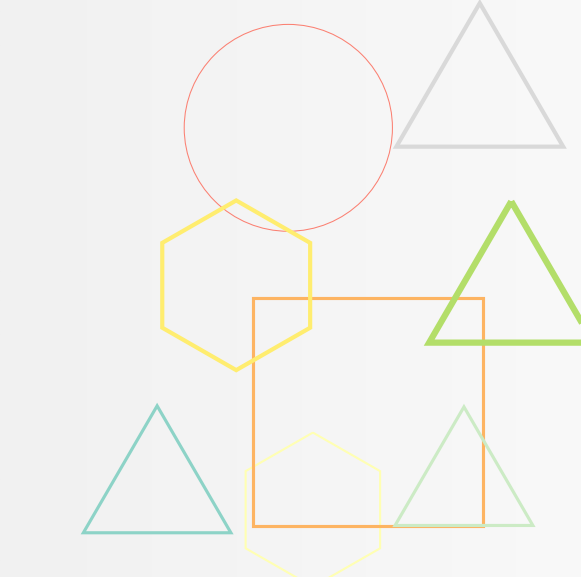[{"shape": "triangle", "thickness": 1.5, "radius": 0.73, "center": [0.27, 0.15]}, {"shape": "hexagon", "thickness": 1, "radius": 0.67, "center": [0.538, 0.116]}, {"shape": "circle", "thickness": 0.5, "radius": 0.9, "center": [0.496, 0.778]}, {"shape": "square", "thickness": 1.5, "radius": 0.99, "center": [0.633, 0.285]}, {"shape": "triangle", "thickness": 3, "radius": 0.82, "center": [0.88, 0.487]}, {"shape": "triangle", "thickness": 2, "radius": 0.83, "center": [0.825, 0.828]}, {"shape": "triangle", "thickness": 1.5, "radius": 0.68, "center": [0.798, 0.158]}, {"shape": "hexagon", "thickness": 2, "radius": 0.73, "center": [0.406, 0.505]}]